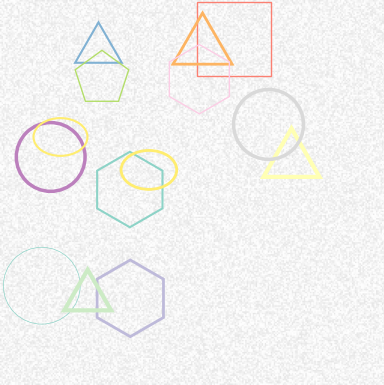[{"shape": "circle", "thickness": 0.5, "radius": 0.5, "center": [0.109, 0.258]}, {"shape": "hexagon", "thickness": 1.5, "radius": 0.49, "center": [0.337, 0.508]}, {"shape": "triangle", "thickness": 3, "radius": 0.42, "center": [0.757, 0.582]}, {"shape": "hexagon", "thickness": 2, "radius": 0.5, "center": [0.338, 0.225]}, {"shape": "square", "thickness": 1, "radius": 0.48, "center": [0.608, 0.899]}, {"shape": "triangle", "thickness": 1.5, "radius": 0.35, "center": [0.256, 0.872]}, {"shape": "triangle", "thickness": 2, "radius": 0.44, "center": [0.526, 0.878]}, {"shape": "pentagon", "thickness": 1, "radius": 0.37, "center": [0.265, 0.796]}, {"shape": "hexagon", "thickness": 1, "radius": 0.45, "center": [0.518, 0.794]}, {"shape": "circle", "thickness": 2.5, "radius": 0.45, "center": [0.698, 0.677]}, {"shape": "circle", "thickness": 2.5, "radius": 0.45, "center": [0.132, 0.592]}, {"shape": "triangle", "thickness": 3, "radius": 0.35, "center": [0.228, 0.229]}, {"shape": "oval", "thickness": 1.5, "radius": 0.35, "center": [0.157, 0.644]}, {"shape": "oval", "thickness": 2, "radius": 0.36, "center": [0.387, 0.559]}]